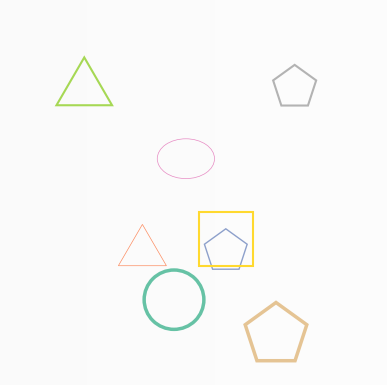[{"shape": "circle", "thickness": 2.5, "radius": 0.39, "center": [0.449, 0.222]}, {"shape": "triangle", "thickness": 0.5, "radius": 0.36, "center": [0.367, 0.346]}, {"shape": "pentagon", "thickness": 1, "radius": 0.29, "center": [0.583, 0.348]}, {"shape": "oval", "thickness": 0.5, "radius": 0.37, "center": [0.48, 0.588]}, {"shape": "triangle", "thickness": 1.5, "radius": 0.41, "center": [0.217, 0.768]}, {"shape": "square", "thickness": 1.5, "radius": 0.35, "center": [0.583, 0.378]}, {"shape": "pentagon", "thickness": 2.5, "radius": 0.42, "center": [0.712, 0.131]}, {"shape": "pentagon", "thickness": 1.5, "radius": 0.29, "center": [0.76, 0.773]}]